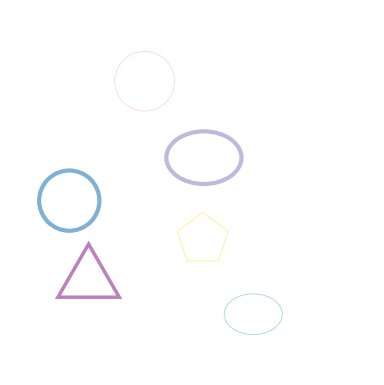[{"shape": "oval", "thickness": 0.5, "radius": 0.38, "center": [0.658, 0.184]}, {"shape": "oval", "thickness": 3, "radius": 0.49, "center": [0.53, 0.59]}, {"shape": "circle", "thickness": 3, "radius": 0.39, "center": [0.18, 0.479]}, {"shape": "circle", "thickness": 0.5, "radius": 0.39, "center": [0.376, 0.789]}, {"shape": "triangle", "thickness": 2.5, "radius": 0.46, "center": [0.23, 0.274]}, {"shape": "pentagon", "thickness": 0.5, "radius": 0.35, "center": [0.527, 0.378]}]